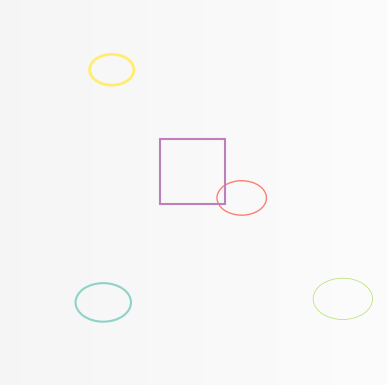[{"shape": "oval", "thickness": 1.5, "radius": 0.36, "center": [0.266, 0.215]}, {"shape": "oval", "thickness": 1, "radius": 0.32, "center": [0.624, 0.486]}, {"shape": "oval", "thickness": 0.5, "radius": 0.38, "center": [0.885, 0.224]}, {"shape": "square", "thickness": 1.5, "radius": 0.42, "center": [0.496, 0.554]}, {"shape": "oval", "thickness": 2, "radius": 0.29, "center": [0.288, 0.819]}]